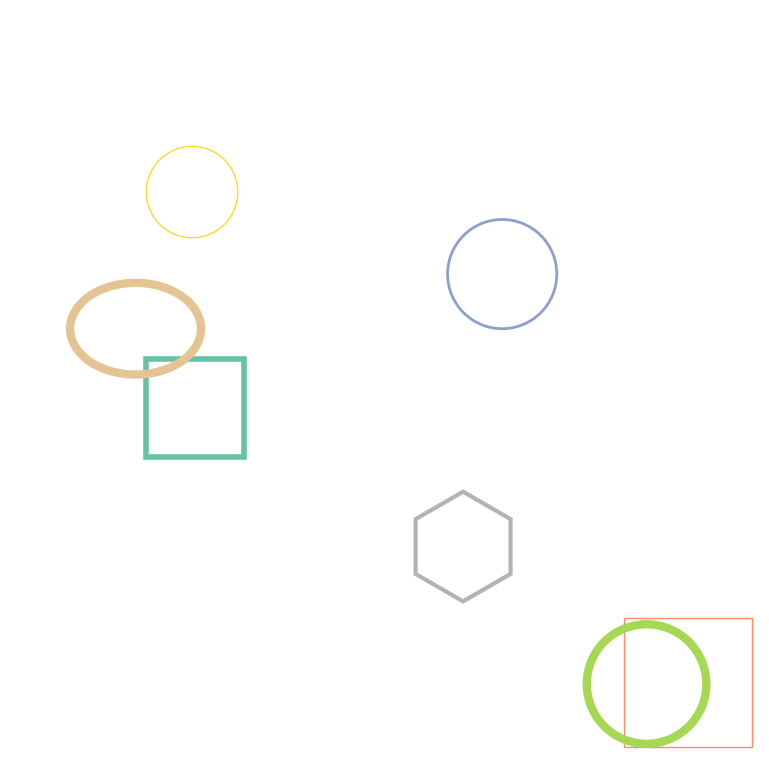[{"shape": "square", "thickness": 2, "radius": 0.32, "center": [0.253, 0.47]}, {"shape": "square", "thickness": 0.5, "radius": 0.42, "center": [0.893, 0.114]}, {"shape": "circle", "thickness": 1, "radius": 0.35, "center": [0.652, 0.644]}, {"shape": "circle", "thickness": 3, "radius": 0.39, "center": [0.84, 0.112]}, {"shape": "circle", "thickness": 0.5, "radius": 0.3, "center": [0.249, 0.751]}, {"shape": "oval", "thickness": 3, "radius": 0.43, "center": [0.176, 0.573]}, {"shape": "hexagon", "thickness": 1.5, "radius": 0.36, "center": [0.601, 0.29]}]